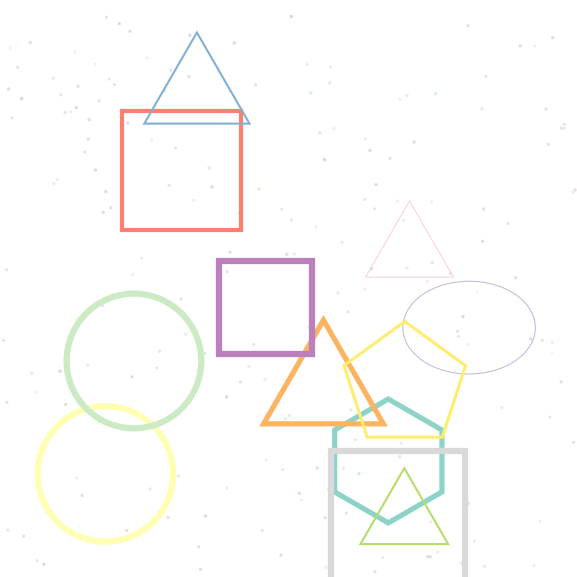[{"shape": "hexagon", "thickness": 2.5, "radius": 0.54, "center": [0.672, 0.201]}, {"shape": "circle", "thickness": 3, "radius": 0.59, "center": [0.183, 0.178]}, {"shape": "oval", "thickness": 0.5, "radius": 0.57, "center": [0.812, 0.432]}, {"shape": "square", "thickness": 2, "radius": 0.51, "center": [0.314, 0.704]}, {"shape": "triangle", "thickness": 1, "radius": 0.53, "center": [0.341, 0.838]}, {"shape": "triangle", "thickness": 2.5, "radius": 0.6, "center": [0.56, 0.325]}, {"shape": "triangle", "thickness": 1, "radius": 0.44, "center": [0.7, 0.101]}, {"shape": "triangle", "thickness": 0.5, "radius": 0.44, "center": [0.709, 0.563]}, {"shape": "square", "thickness": 3, "radius": 0.58, "center": [0.69, 0.102]}, {"shape": "square", "thickness": 3, "radius": 0.4, "center": [0.46, 0.467]}, {"shape": "circle", "thickness": 3, "radius": 0.58, "center": [0.232, 0.374]}, {"shape": "pentagon", "thickness": 1.5, "radius": 0.55, "center": [0.701, 0.332]}]